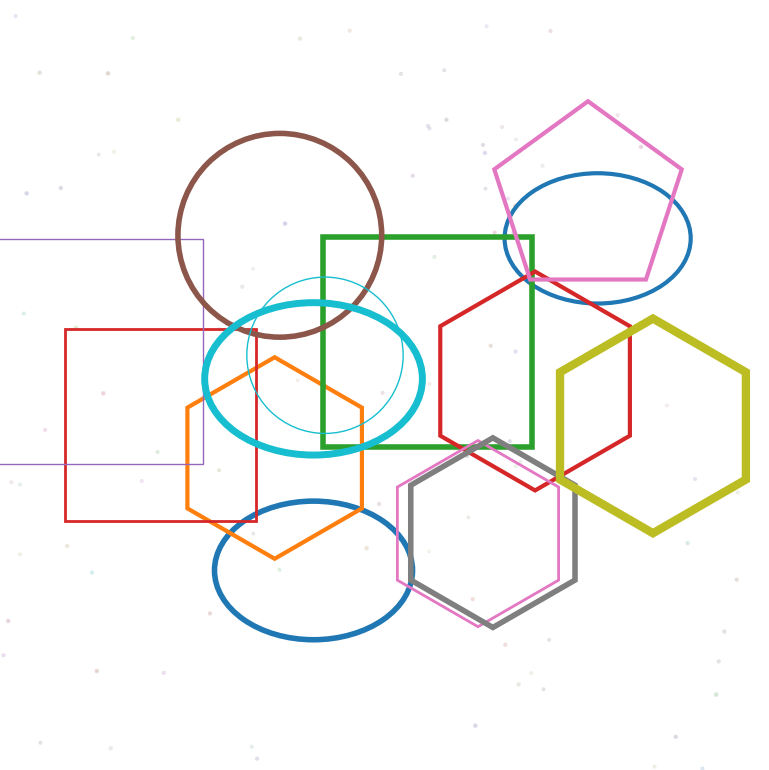[{"shape": "oval", "thickness": 1.5, "radius": 0.6, "center": [0.776, 0.69]}, {"shape": "oval", "thickness": 2, "radius": 0.64, "center": [0.407, 0.259]}, {"shape": "hexagon", "thickness": 1.5, "radius": 0.65, "center": [0.357, 0.405]}, {"shape": "square", "thickness": 2, "radius": 0.68, "center": [0.555, 0.556]}, {"shape": "hexagon", "thickness": 1.5, "radius": 0.71, "center": [0.695, 0.505]}, {"shape": "square", "thickness": 1, "radius": 0.62, "center": [0.209, 0.448]}, {"shape": "square", "thickness": 0.5, "radius": 0.73, "center": [0.118, 0.544]}, {"shape": "circle", "thickness": 2, "radius": 0.66, "center": [0.363, 0.694]}, {"shape": "hexagon", "thickness": 1, "radius": 0.6, "center": [0.621, 0.307]}, {"shape": "pentagon", "thickness": 1.5, "radius": 0.64, "center": [0.764, 0.741]}, {"shape": "hexagon", "thickness": 2, "radius": 0.62, "center": [0.64, 0.308]}, {"shape": "hexagon", "thickness": 3, "radius": 0.7, "center": [0.848, 0.447]}, {"shape": "circle", "thickness": 0.5, "radius": 0.51, "center": [0.422, 0.539]}, {"shape": "oval", "thickness": 2.5, "radius": 0.71, "center": [0.407, 0.508]}]